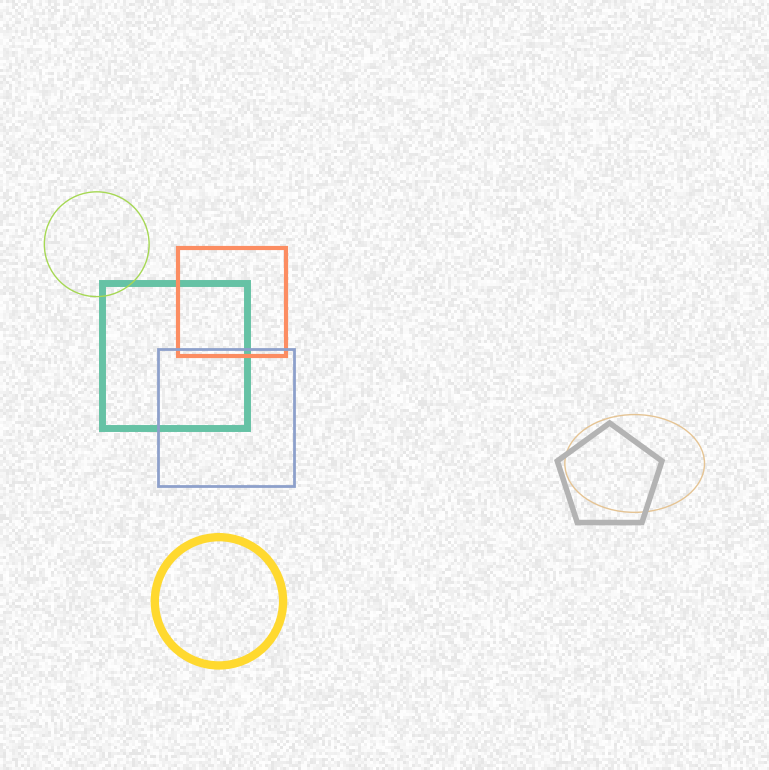[{"shape": "square", "thickness": 2.5, "radius": 0.47, "center": [0.227, 0.539]}, {"shape": "square", "thickness": 1.5, "radius": 0.35, "center": [0.301, 0.608]}, {"shape": "square", "thickness": 1, "radius": 0.44, "center": [0.294, 0.458]}, {"shape": "circle", "thickness": 0.5, "radius": 0.34, "center": [0.126, 0.683]}, {"shape": "circle", "thickness": 3, "radius": 0.42, "center": [0.284, 0.219]}, {"shape": "oval", "thickness": 0.5, "radius": 0.45, "center": [0.824, 0.398]}, {"shape": "pentagon", "thickness": 2, "radius": 0.36, "center": [0.792, 0.379]}]